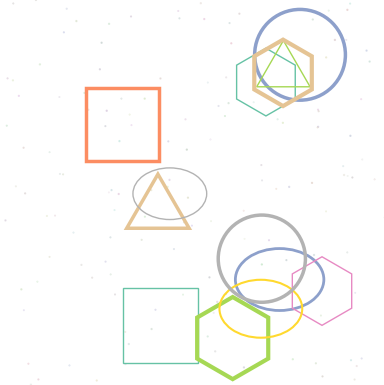[{"shape": "hexagon", "thickness": 1, "radius": 0.44, "center": [0.691, 0.787]}, {"shape": "square", "thickness": 1, "radius": 0.48, "center": [0.417, 0.154]}, {"shape": "square", "thickness": 2.5, "radius": 0.48, "center": [0.318, 0.676]}, {"shape": "oval", "thickness": 2, "radius": 0.57, "center": [0.726, 0.274]}, {"shape": "circle", "thickness": 2.5, "radius": 0.59, "center": [0.779, 0.858]}, {"shape": "hexagon", "thickness": 1, "radius": 0.45, "center": [0.836, 0.244]}, {"shape": "hexagon", "thickness": 3, "radius": 0.53, "center": [0.604, 0.122]}, {"shape": "triangle", "thickness": 1, "radius": 0.4, "center": [0.736, 0.815]}, {"shape": "oval", "thickness": 1.5, "radius": 0.54, "center": [0.678, 0.198]}, {"shape": "hexagon", "thickness": 3, "radius": 0.43, "center": [0.735, 0.811]}, {"shape": "triangle", "thickness": 2.5, "radius": 0.47, "center": [0.41, 0.454]}, {"shape": "oval", "thickness": 1, "radius": 0.48, "center": [0.441, 0.497]}, {"shape": "circle", "thickness": 2.5, "radius": 0.57, "center": [0.68, 0.328]}]